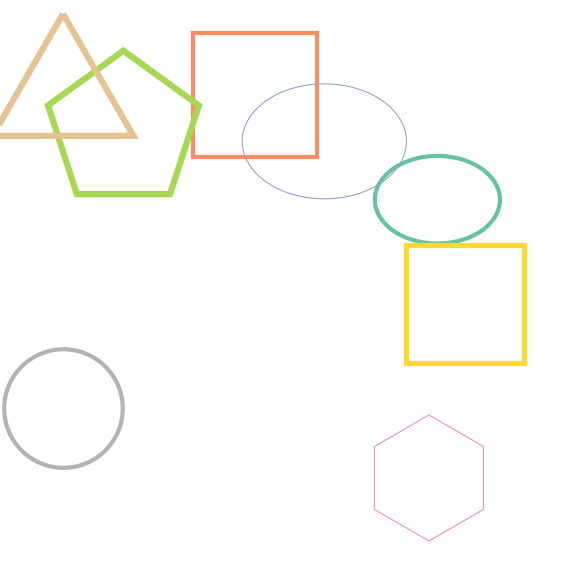[{"shape": "oval", "thickness": 2, "radius": 0.54, "center": [0.757, 0.653]}, {"shape": "square", "thickness": 2, "radius": 0.54, "center": [0.441, 0.835]}, {"shape": "oval", "thickness": 0.5, "radius": 0.71, "center": [0.562, 0.754]}, {"shape": "hexagon", "thickness": 0.5, "radius": 0.55, "center": [0.743, 0.171]}, {"shape": "pentagon", "thickness": 3, "radius": 0.69, "center": [0.214, 0.774]}, {"shape": "square", "thickness": 2.5, "radius": 0.51, "center": [0.806, 0.472]}, {"shape": "triangle", "thickness": 3, "radius": 0.7, "center": [0.109, 0.834]}, {"shape": "circle", "thickness": 2, "radius": 0.51, "center": [0.11, 0.292]}]